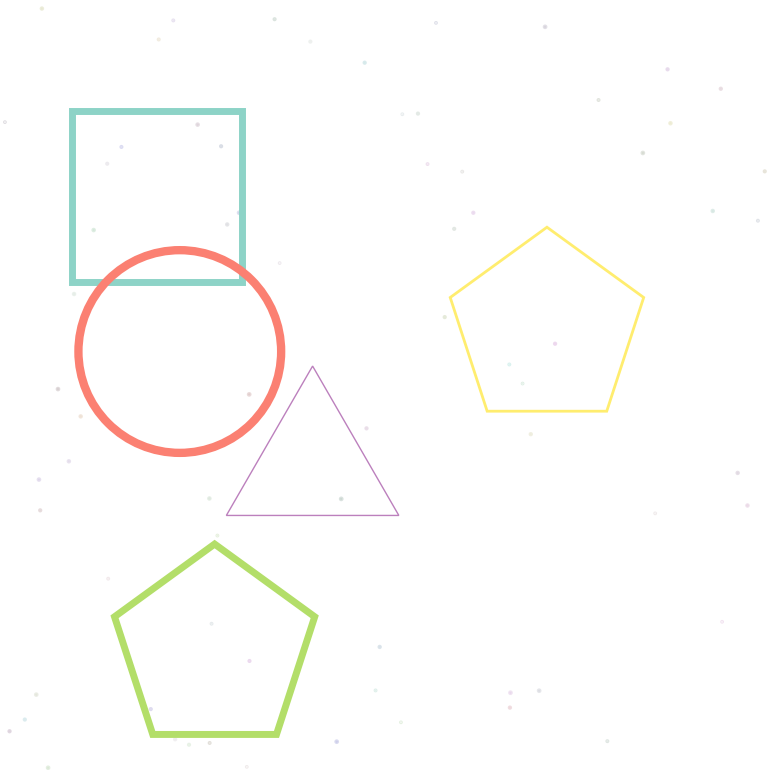[{"shape": "square", "thickness": 2.5, "radius": 0.55, "center": [0.204, 0.745]}, {"shape": "circle", "thickness": 3, "radius": 0.66, "center": [0.233, 0.543]}, {"shape": "pentagon", "thickness": 2.5, "radius": 0.68, "center": [0.279, 0.157]}, {"shape": "triangle", "thickness": 0.5, "radius": 0.65, "center": [0.406, 0.395]}, {"shape": "pentagon", "thickness": 1, "radius": 0.66, "center": [0.71, 0.573]}]